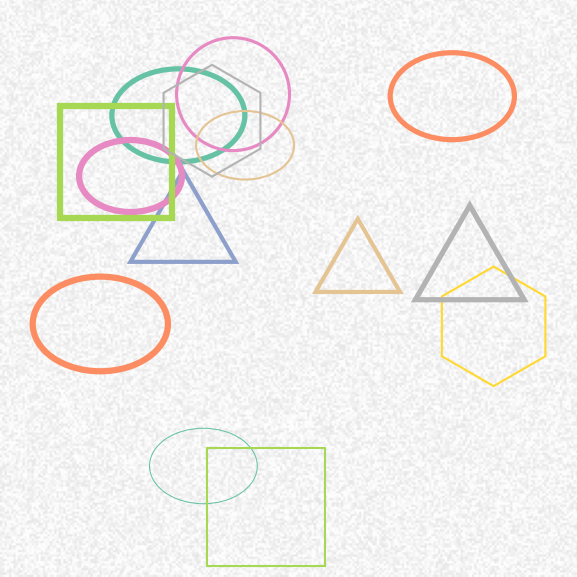[{"shape": "oval", "thickness": 2.5, "radius": 0.58, "center": [0.309, 0.799]}, {"shape": "oval", "thickness": 0.5, "radius": 0.47, "center": [0.352, 0.192]}, {"shape": "oval", "thickness": 2.5, "radius": 0.54, "center": [0.783, 0.833]}, {"shape": "oval", "thickness": 3, "radius": 0.59, "center": [0.174, 0.438]}, {"shape": "triangle", "thickness": 2, "radius": 0.53, "center": [0.317, 0.598]}, {"shape": "circle", "thickness": 1.5, "radius": 0.49, "center": [0.404, 0.836]}, {"shape": "oval", "thickness": 3, "radius": 0.45, "center": [0.226, 0.694]}, {"shape": "square", "thickness": 3, "radius": 0.48, "center": [0.201, 0.718]}, {"shape": "square", "thickness": 1, "radius": 0.51, "center": [0.46, 0.122]}, {"shape": "hexagon", "thickness": 1, "radius": 0.52, "center": [0.855, 0.434]}, {"shape": "triangle", "thickness": 2, "radius": 0.42, "center": [0.619, 0.536]}, {"shape": "oval", "thickness": 1, "radius": 0.42, "center": [0.424, 0.748]}, {"shape": "triangle", "thickness": 2.5, "radius": 0.54, "center": [0.813, 0.535]}, {"shape": "hexagon", "thickness": 1, "radius": 0.48, "center": [0.367, 0.79]}]